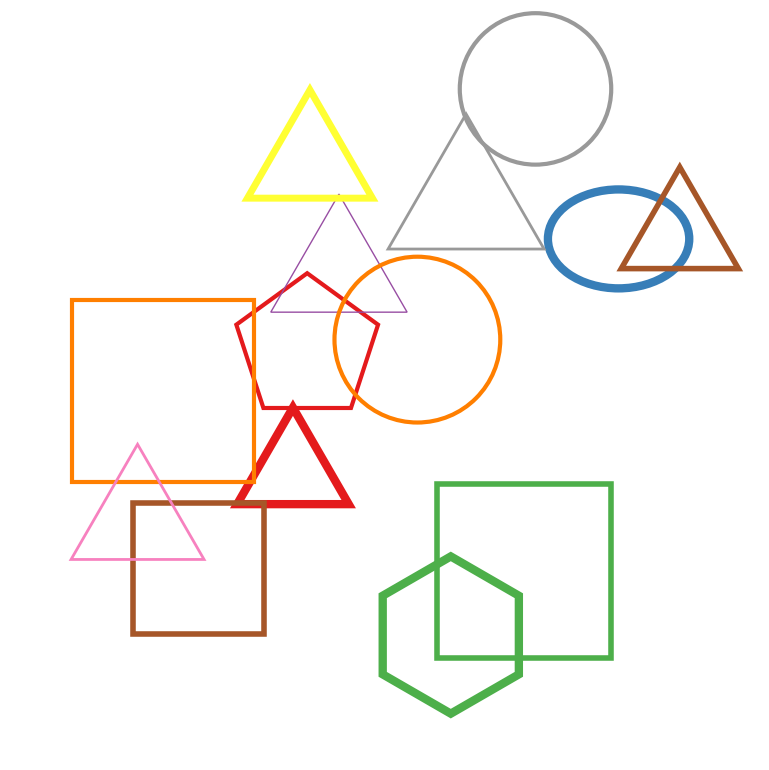[{"shape": "pentagon", "thickness": 1.5, "radius": 0.48, "center": [0.399, 0.548]}, {"shape": "triangle", "thickness": 3, "radius": 0.42, "center": [0.38, 0.387]}, {"shape": "oval", "thickness": 3, "radius": 0.46, "center": [0.803, 0.69]}, {"shape": "square", "thickness": 2, "radius": 0.57, "center": [0.68, 0.259]}, {"shape": "hexagon", "thickness": 3, "radius": 0.51, "center": [0.585, 0.175]}, {"shape": "triangle", "thickness": 0.5, "radius": 0.51, "center": [0.44, 0.646]}, {"shape": "square", "thickness": 1.5, "radius": 0.59, "center": [0.212, 0.492]}, {"shape": "circle", "thickness": 1.5, "radius": 0.54, "center": [0.542, 0.559]}, {"shape": "triangle", "thickness": 2.5, "radius": 0.47, "center": [0.403, 0.789]}, {"shape": "triangle", "thickness": 2, "radius": 0.44, "center": [0.883, 0.695]}, {"shape": "square", "thickness": 2, "radius": 0.42, "center": [0.258, 0.262]}, {"shape": "triangle", "thickness": 1, "radius": 0.5, "center": [0.179, 0.323]}, {"shape": "triangle", "thickness": 1, "radius": 0.58, "center": [0.605, 0.735]}, {"shape": "circle", "thickness": 1.5, "radius": 0.49, "center": [0.695, 0.885]}]